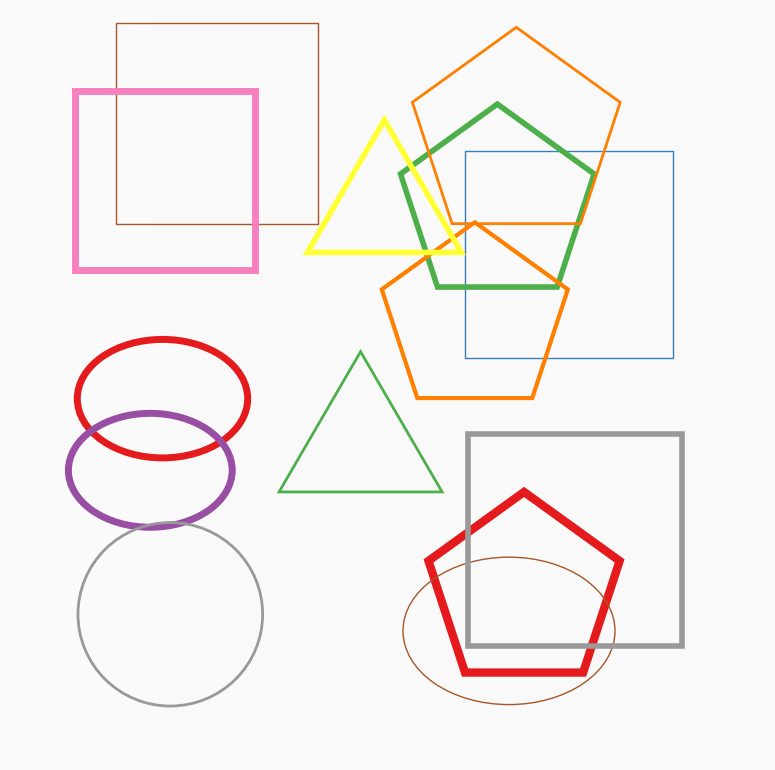[{"shape": "pentagon", "thickness": 3, "radius": 0.65, "center": [0.676, 0.231]}, {"shape": "oval", "thickness": 2.5, "radius": 0.55, "center": [0.21, 0.482]}, {"shape": "square", "thickness": 0.5, "radius": 0.67, "center": [0.734, 0.67]}, {"shape": "triangle", "thickness": 1, "radius": 0.61, "center": [0.465, 0.422]}, {"shape": "pentagon", "thickness": 2, "radius": 0.66, "center": [0.642, 0.733]}, {"shape": "oval", "thickness": 2.5, "radius": 0.53, "center": [0.194, 0.389]}, {"shape": "pentagon", "thickness": 1, "radius": 0.7, "center": [0.666, 0.824]}, {"shape": "pentagon", "thickness": 1.5, "radius": 0.63, "center": [0.613, 0.585]}, {"shape": "triangle", "thickness": 2, "radius": 0.57, "center": [0.496, 0.73]}, {"shape": "square", "thickness": 0.5, "radius": 0.65, "center": [0.28, 0.84]}, {"shape": "oval", "thickness": 0.5, "radius": 0.68, "center": [0.657, 0.181]}, {"shape": "square", "thickness": 2.5, "radius": 0.58, "center": [0.213, 0.766]}, {"shape": "square", "thickness": 2, "radius": 0.69, "center": [0.742, 0.299]}, {"shape": "circle", "thickness": 1, "radius": 0.6, "center": [0.22, 0.202]}]